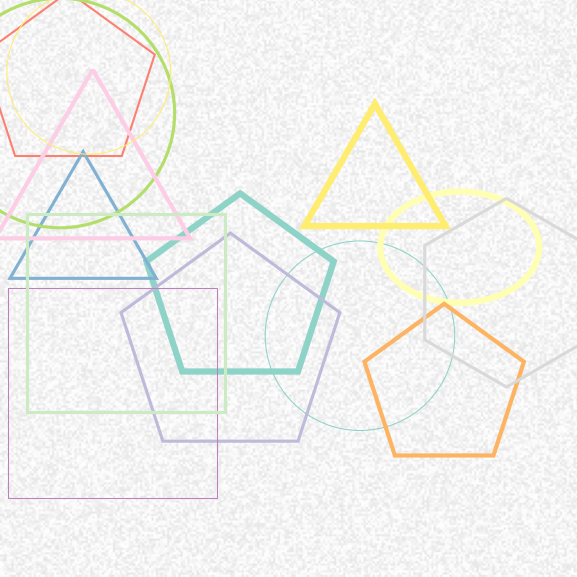[{"shape": "pentagon", "thickness": 3, "radius": 0.85, "center": [0.416, 0.494]}, {"shape": "circle", "thickness": 0.5, "radius": 0.82, "center": [0.623, 0.418]}, {"shape": "oval", "thickness": 3, "radius": 0.69, "center": [0.796, 0.571]}, {"shape": "pentagon", "thickness": 1.5, "radius": 1.0, "center": [0.399, 0.396]}, {"shape": "pentagon", "thickness": 1, "radius": 0.79, "center": [0.119, 0.856]}, {"shape": "triangle", "thickness": 1.5, "radius": 0.73, "center": [0.144, 0.59]}, {"shape": "pentagon", "thickness": 2, "radius": 0.73, "center": [0.769, 0.328]}, {"shape": "circle", "thickness": 1.5, "radius": 0.99, "center": [0.104, 0.803]}, {"shape": "triangle", "thickness": 2, "radius": 0.97, "center": [0.161, 0.684]}, {"shape": "hexagon", "thickness": 1.5, "radius": 0.82, "center": [0.877, 0.492]}, {"shape": "square", "thickness": 0.5, "radius": 0.91, "center": [0.195, 0.319]}, {"shape": "square", "thickness": 1.5, "radius": 0.86, "center": [0.218, 0.458]}, {"shape": "triangle", "thickness": 3, "radius": 0.71, "center": [0.649, 0.678]}, {"shape": "circle", "thickness": 0.5, "radius": 0.71, "center": [0.154, 0.874]}]